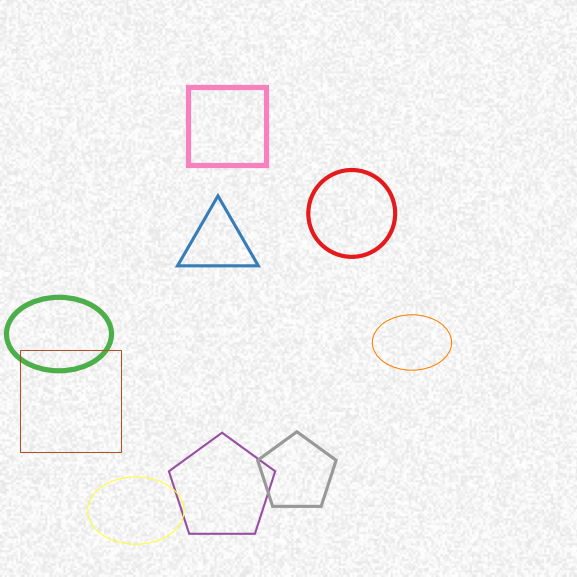[{"shape": "circle", "thickness": 2, "radius": 0.38, "center": [0.609, 0.63]}, {"shape": "triangle", "thickness": 1.5, "radius": 0.4, "center": [0.377, 0.579]}, {"shape": "oval", "thickness": 2.5, "radius": 0.45, "center": [0.102, 0.421]}, {"shape": "pentagon", "thickness": 1, "radius": 0.48, "center": [0.385, 0.153]}, {"shape": "oval", "thickness": 0.5, "radius": 0.34, "center": [0.713, 0.406]}, {"shape": "oval", "thickness": 0.5, "radius": 0.42, "center": [0.235, 0.115]}, {"shape": "square", "thickness": 0.5, "radius": 0.44, "center": [0.122, 0.304]}, {"shape": "square", "thickness": 2.5, "radius": 0.34, "center": [0.393, 0.781]}, {"shape": "pentagon", "thickness": 1.5, "radius": 0.36, "center": [0.514, 0.18]}]